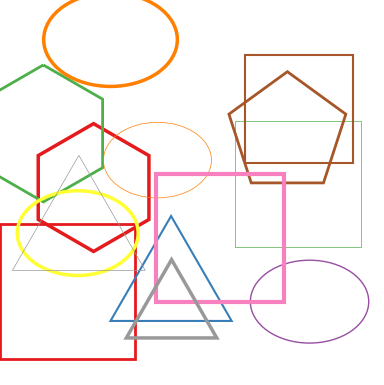[{"shape": "square", "thickness": 2, "radius": 0.88, "center": [0.175, 0.243]}, {"shape": "hexagon", "thickness": 2.5, "radius": 0.83, "center": [0.243, 0.513]}, {"shape": "triangle", "thickness": 1.5, "radius": 0.91, "center": [0.444, 0.257]}, {"shape": "hexagon", "thickness": 2, "radius": 0.89, "center": [0.112, 0.653]}, {"shape": "square", "thickness": 0.5, "radius": 0.82, "center": [0.774, 0.522]}, {"shape": "oval", "thickness": 1, "radius": 0.77, "center": [0.804, 0.217]}, {"shape": "oval", "thickness": 2.5, "radius": 0.87, "center": [0.287, 0.897]}, {"shape": "oval", "thickness": 0.5, "radius": 0.7, "center": [0.409, 0.584]}, {"shape": "oval", "thickness": 2.5, "radius": 0.79, "center": [0.202, 0.395]}, {"shape": "pentagon", "thickness": 2, "radius": 0.8, "center": [0.746, 0.654]}, {"shape": "square", "thickness": 1.5, "radius": 0.7, "center": [0.777, 0.717]}, {"shape": "square", "thickness": 3, "radius": 0.83, "center": [0.572, 0.382]}, {"shape": "triangle", "thickness": 0.5, "radius": 1.0, "center": [0.205, 0.397]}, {"shape": "triangle", "thickness": 2.5, "radius": 0.68, "center": [0.446, 0.19]}]